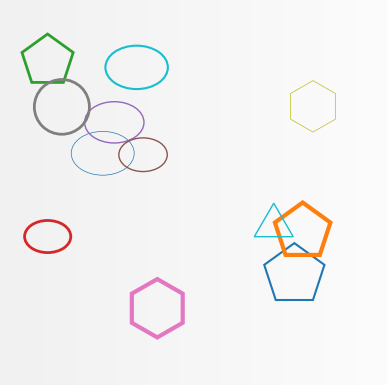[{"shape": "pentagon", "thickness": 1.5, "radius": 0.41, "center": [0.76, 0.287]}, {"shape": "oval", "thickness": 0.5, "radius": 0.41, "center": [0.265, 0.602]}, {"shape": "pentagon", "thickness": 3, "radius": 0.38, "center": [0.781, 0.399]}, {"shape": "pentagon", "thickness": 2, "radius": 0.35, "center": [0.123, 0.842]}, {"shape": "oval", "thickness": 2, "radius": 0.3, "center": [0.123, 0.386]}, {"shape": "oval", "thickness": 1, "radius": 0.38, "center": [0.295, 0.682]}, {"shape": "oval", "thickness": 1, "radius": 0.31, "center": [0.369, 0.598]}, {"shape": "hexagon", "thickness": 3, "radius": 0.38, "center": [0.406, 0.199]}, {"shape": "circle", "thickness": 2, "radius": 0.36, "center": [0.16, 0.722]}, {"shape": "hexagon", "thickness": 0.5, "radius": 0.33, "center": [0.808, 0.724]}, {"shape": "triangle", "thickness": 1, "radius": 0.29, "center": [0.706, 0.414]}, {"shape": "oval", "thickness": 1.5, "radius": 0.4, "center": [0.353, 0.825]}]